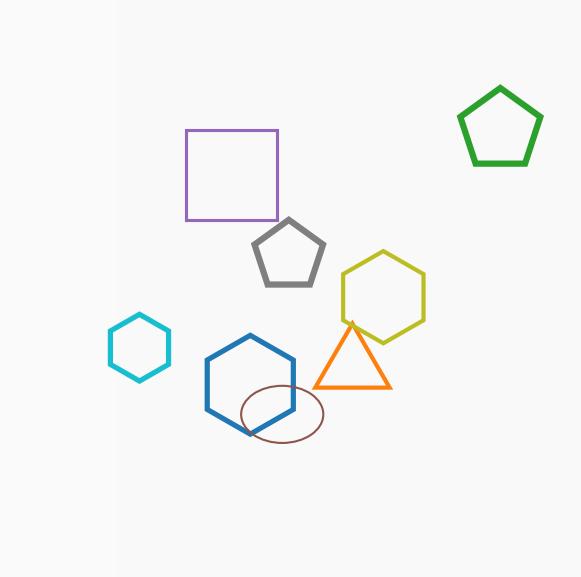[{"shape": "hexagon", "thickness": 2.5, "radius": 0.43, "center": [0.431, 0.333]}, {"shape": "triangle", "thickness": 2, "radius": 0.37, "center": [0.606, 0.365]}, {"shape": "pentagon", "thickness": 3, "radius": 0.36, "center": [0.861, 0.774]}, {"shape": "square", "thickness": 1.5, "radius": 0.39, "center": [0.398, 0.696]}, {"shape": "oval", "thickness": 1, "radius": 0.35, "center": [0.486, 0.282]}, {"shape": "pentagon", "thickness": 3, "radius": 0.31, "center": [0.497, 0.557]}, {"shape": "hexagon", "thickness": 2, "radius": 0.4, "center": [0.66, 0.485]}, {"shape": "hexagon", "thickness": 2.5, "radius": 0.29, "center": [0.24, 0.397]}]